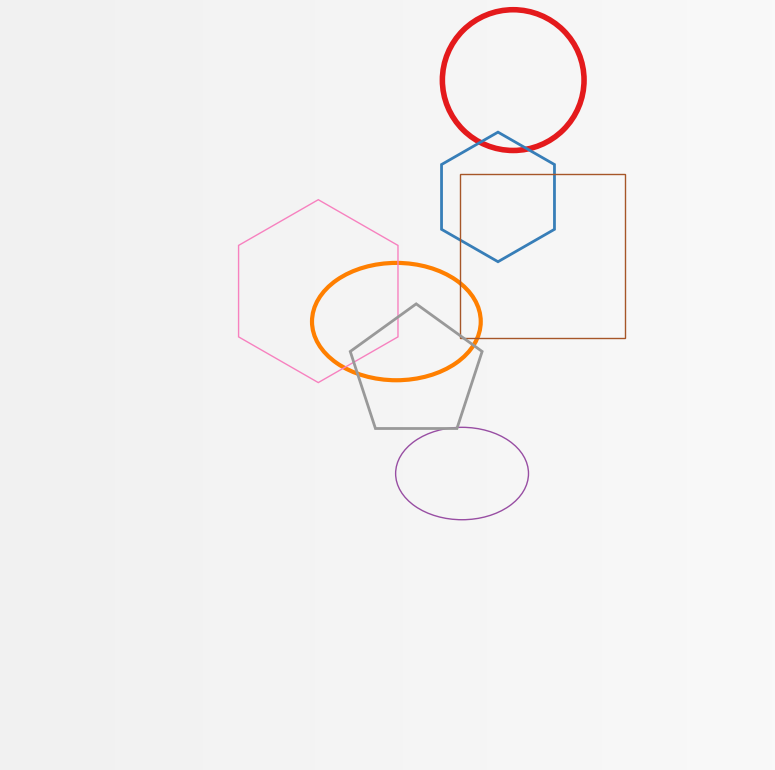[{"shape": "circle", "thickness": 2, "radius": 0.46, "center": [0.662, 0.896]}, {"shape": "hexagon", "thickness": 1, "radius": 0.42, "center": [0.643, 0.744]}, {"shape": "oval", "thickness": 0.5, "radius": 0.43, "center": [0.596, 0.385]}, {"shape": "oval", "thickness": 1.5, "radius": 0.54, "center": [0.511, 0.582]}, {"shape": "square", "thickness": 0.5, "radius": 0.53, "center": [0.701, 0.668]}, {"shape": "hexagon", "thickness": 0.5, "radius": 0.59, "center": [0.411, 0.622]}, {"shape": "pentagon", "thickness": 1, "radius": 0.45, "center": [0.537, 0.516]}]